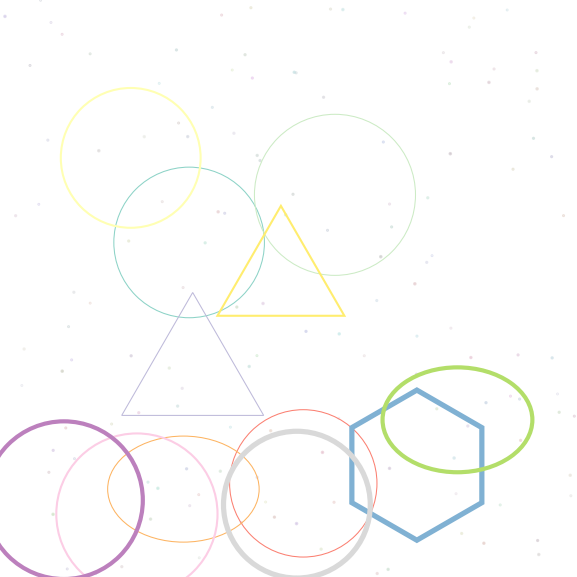[{"shape": "circle", "thickness": 0.5, "radius": 0.65, "center": [0.328, 0.579]}, {"shape": "circle", "thickness": 1, "radius": 0.61, "center": [0.226, 0.726]}, {"shape": "triangle", "thickness": 0.5, "radius": 0.71, "center": [0.334, 0.351]}, {"shape": "circle", "thickness": 0.5, "radius": 0.64, "center": [0.525, 0.162]}, {"shape": "hexagon", "thickness": 2.5, "radius": 0.65, "center": [0.722, 0.194]}, {"shape": "oval", "thickness": 0.5, "radius": 0.66, "center": [0.318, 0.152]}, {"shape": "oval", "thickness": 2, "radius": 0.65, "center": [0.792, 0.272]}, {"shape": "circle", "thickness": 1, "radius": 0.7, "center": [0.237, 0.109]}, {"shape": "circle", "thickness": 2.5, "radius": 0.64, "center": [0.514, 0.125]}, {"shape": "circle", "thickness": 2, "radius": 0.68, "center": [0.111, 0.133]}, {"shape": "circle", "thickness": 0.5, "radius": 0.7, "center": [0.58, 0.662]}, {"shape": "triangle", "thickness": 1, "radius": 0.63, "center": [0.486, 0.516]}]